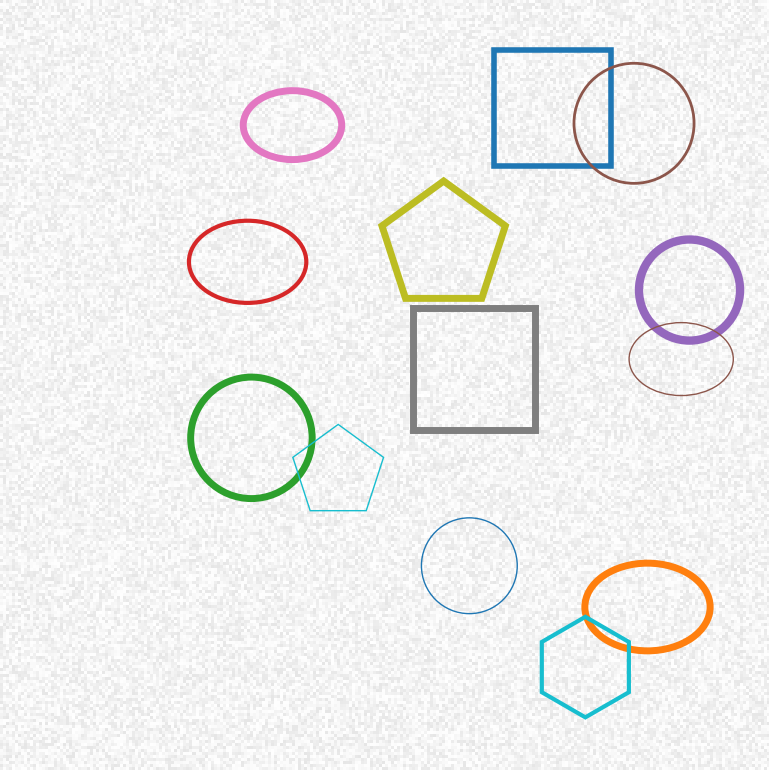[{"shape": "square", "thickness": 2, "radius": 0.38, "center": [0.717, 0.859]}, {"shape": "circle", "thickness": 0.5, "radius": 0.31, "center": [0.61, 0.265]}, {"shape": "oval", "thickness": 2.5, "radius": 0.41, "center": [0.841, 0.212]}, {"shape": "circle", "thickness": 2.5, "radius": 0.39, "center": [0.327, 0.431]}, {"shape": "oval", "thickness": 1.5, "radius": 0.38, "center": [0.322, 0.66]}, {"shape": "circle", "thickness": 3, "radius": 0.33, "center": [0.895, 0.623]}, {"shape": "circle", "thickness": 1, "radius": 0.39, "center": [0.823, 0.84]}, {"shape": "oval", "thickness": 0.5, "radius": 0.34, "center": [0.885, 0.534]}, {"shape": "oval", "thickness": 2.5, "radius": 0.32, "center": [0.38, 0.838]}, {"shape": "square", "thickness": 2.5, "radius": 0.39, "center": [0.616, 0.521]}, {"shape": "pentagon", "thickness": 2.5, "radius": 0.42, "center": [0.576, 0.681]}, {"shape": "pentagon", "thickness": 0.5, "radius": 0.31, "center": [0.439, 0.387]}, {"shape": "hexagon", "thickness": 1.5, "radius": 0.33, "center": [0.76, 0.134]}]